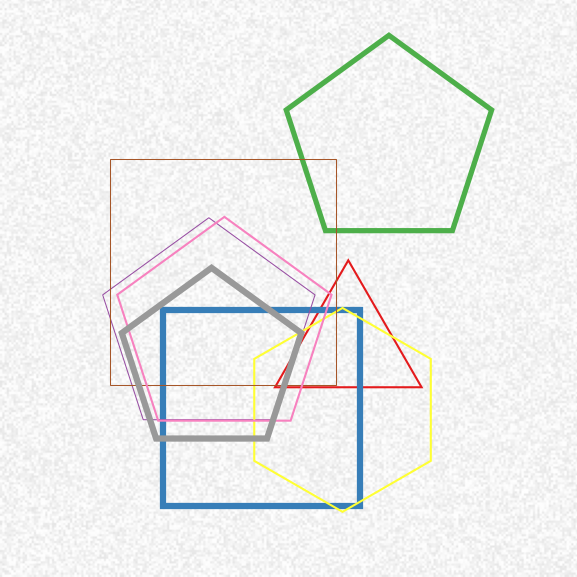[{"shape": "triangle", "thickness": 1, "radius": 0.73, "center": [0.603, 0.402]}, {"shape": "square", "thickness": 3, "radius": 0.85, "center": [0.453, 0.293]}, {"shape": "pentagon", "thickness": 2.5, "radius": 0.93, "center": [0.673, 0.751]}, {"shape": "pentagon", "thickness": 0.5, "radius": 0.97, "center": [0.362, 0.429]}, {"shape": "hexagon", "thickness": 1, "radius": 0.88, "center": [0.593, 0.289]}, {"shape": "square", "thickness": 0.5, "radius": 0.98, "center": [0.386, 0.528]}, {"shape": "pentagon", "thickness": 1, "radius": 0.98, "center": [0.389, 0.429]}, {"shape": "pentagon", "thickness": 3, "radius": 0.82, "center": [0.366, 0.372]}]